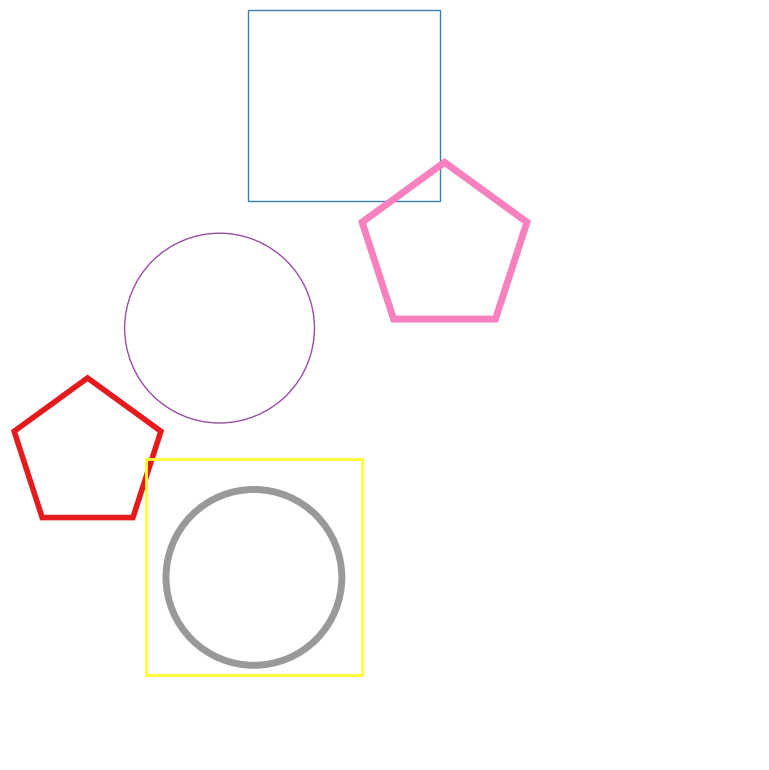[{"shape": "pentagon", "thickness": 2, "radius": 0.5, "center": [0.114, 0.409]}, {"shape": "square", "thickness": 0.5, "radius": 0.62, "center": [0.447, 0.863]}, {"shape": "circle", "thickness": 0.5, "radius": 0.62, "center": [0.285, 0.574]}, {"shape": "square", "thickness": 1, "radius": 0.7, "center": [0.329, 0.264]}, {"shape": "pentagon", "thickness": 2.5, "radius": 0.56, "center": [0.577, 0.677]}, {"shape": "circle", "thickness": 2.5, "radius": 0.57, "center": [0.33, 0.25]}]